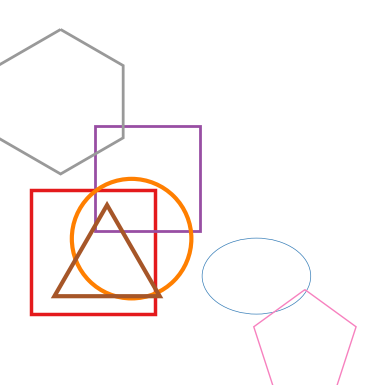[{"shape": "square", "thickness": 2.5, "radius": 0.81, "center": [0.241, 0.345]}, {"shape": "oval", "thickness": 0.5, "radius": 0.71, "center": [0.666, 0.283]}, {"shape": "square", "thickness": 2, "radius": 0.68, "center": [0.384, 0.537]}, {"shape": "circle", "thickness": 3, "radius": 0.78, "center": [0.342, 0.38]}, {"shape": "triangle", "thickness": 3, "radius": 0.79, "center": [0.278, 0.31]}, {"shape": "pentagon", "thickness": 1, "radius": 0.7, "center": [0.792, 0.108]}, {"shape": "hexagon", "thickness": 2, "radius": 0.94, "center": [0.157, 0.736]}]